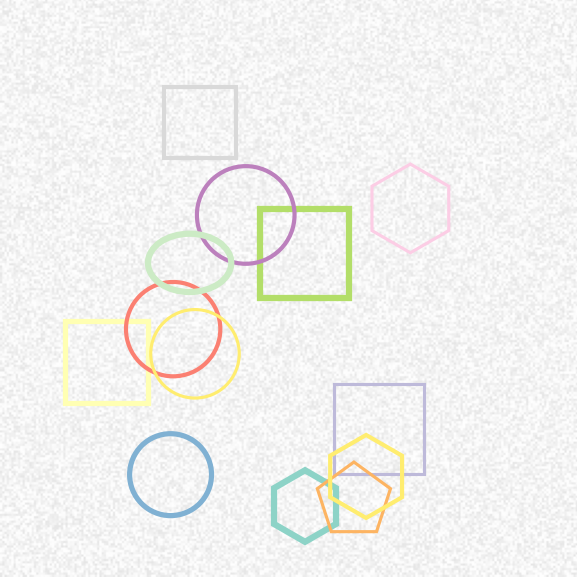[{"shape": "hexagon", "thickness": 3, "radius": 0.31, "center": [0.528, 0.123]}, {"shape": "square", "thickness": 2.5, "radius": 0.36, "center": [0.184, 0.372]}, {"shape": "square", "thickness": 1.5, "radius": 0.39, "center": [0.656, 0.256]}, {"shape": "circle", "thickness": 2, "radius": 0.41, "center": [0.3, 0.429]}, {"shape": "circle", "thickness": 2.5, "radius": 0.35, "center": [0.295, 0.177]}, {"shape": "pentagon", "thickness": 1.5, "radius": 0.33, "center": [0.613, 0.132]}, {"shape": "square", "thickness": 3, "radius": 0.39, "center": [0.528, 0.56]}, {"shape": "hexagon", "thickness": 1.5, "radius": 0.38, "center": [0.711, 0.638]}, {"shape": "square", "thickness": 2, "radius": 0.31, "center": [0.346, 0.787]}, {"shape": "circle", "thickness": 2, "radius": 0.42, "center": [0.426, 0.627]}, {"shape": "oval", "thickness": 3, "radius": 0.36, "center": [0.328, 0.544]}, {"shape": "circle", "thickness": 1.5, "radius": 0.38, "center": [0.338, 0.386]}, {"shape": "hexagon", "thickness": 2, "radius": 0.36, "center": [0.634, 0.174]}]